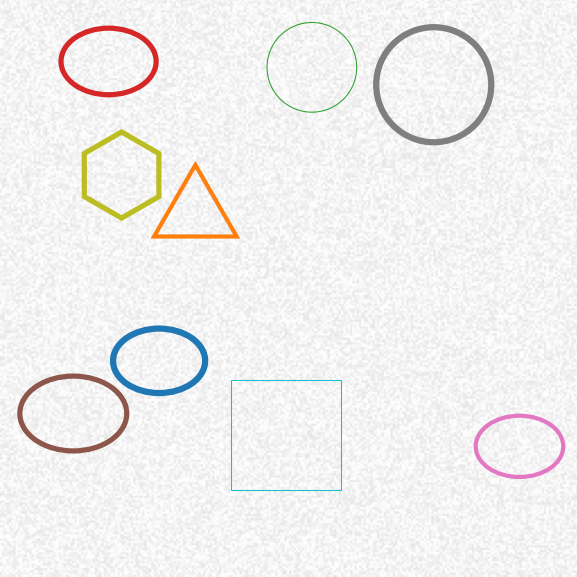[{"shape": "oval", "thickness": 3, "radius": 0.4, "center": [0.276, 0.374]}, {"shape": "triangle", "thickness": 2, "radius": 0.41, "center": [0.338, 0.631]}, {"shape": "circle", "thickness": 0.5, "radius": 0.39, "center": [0.54, 0.883]}, {"shape": "oval", "thickness": 2.5, "radius": 0.41, "center": [0.188, 0.893]}, {"shape": "oval", "thickness": 2.5, "radius": 0.46, "center": [0.127, 0.283]}, {"shape": "oval", "thickness": 2, "radius": 0.38, "center": [0.9, 0.226]}, {"shape": "circle", "thickness": 3, "radius": 0.5, "center": [0.751, 0.852]}, {"shape": "hexagon", "thickness": 2.5, "radius": 0.37, "center": [0.211, 0.696]}, {"shape": "square", "thickness": 0.5, "radius": 0.48, "center": [0.495, 0.246]}]